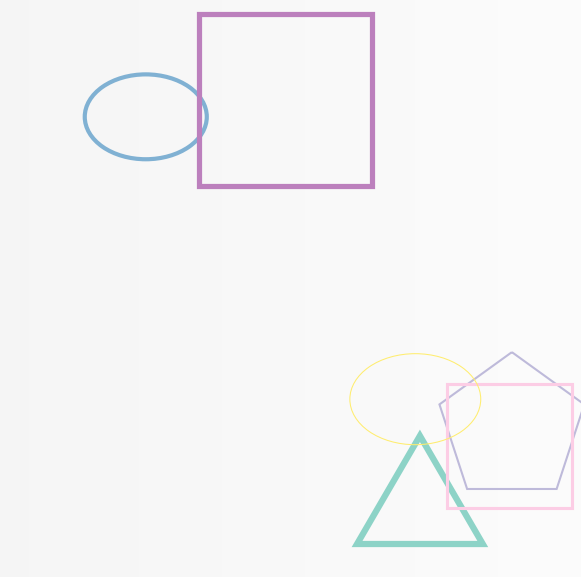[{"shape": "triangle", "thickness": 3, "radius": 0.62, "center": [0.722, 0.12]}, {"shape": "pentagon", "thickness": 1, "radius": 0.65, "center": [0.881, 0.258]}, {"shape": "oval", "thickness": 2, "radius": 0.52, "center": [0.251, 0.797]}, {"shape": "square", "thickness": 1.5, "radius": 0.54, "center": [0.876, 0.227]}, {"shape": "square", "thickness": 2.5, "radius": 0.74, "center": [0.492, 0.826]}, {"shape": "oval", "thickness": 0.5, "radius": 0.56, "center": [0.714, 0.308]}]